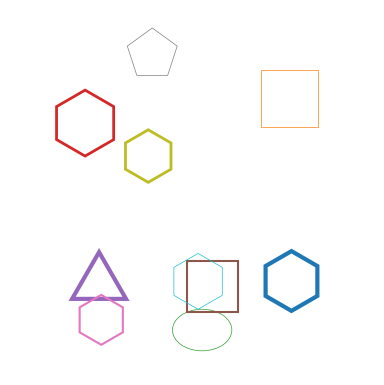[{"shape": "hexagon", "thickness": 3, "radius": 0.39, "center": [0.757, 0.27]}, {"shape": "square", "thickness": 0.5, "radius": 0.37, "center": [0.751, 0.745]}, {"shape": "oval", "thickness": 0.5, "radius": 0.39, "center": [0.525, 0.143]}, {"shape": "hexagon", "thickness": 2, "radius": 0.43, "center": [0.221, 0.68]}, {"shape": "triangle", "thickness": 3, "radius": 0.4, "center": [0.257, 0.264]}, {"shape": "square", "thickness": 1.5, "radius": 0.33, "center": [0.553, 0.256]}, {"shape": "hexagon", "thickness": 1.5, "radius": 0.32, "center": [0.263, 0.169]}, {"shape": "pentagon", "thickness": 0.5, "radius": 0.34, "center": [0.395, 0.859]}, {"shape": "hexagon", "thickness": 2, "radius": 0.34, "center": [0.385, 0.595]}, {"shape": "hexagon", "thickness": 0.5, "radius": 0.36, "center": [0.514, 0.269]}]